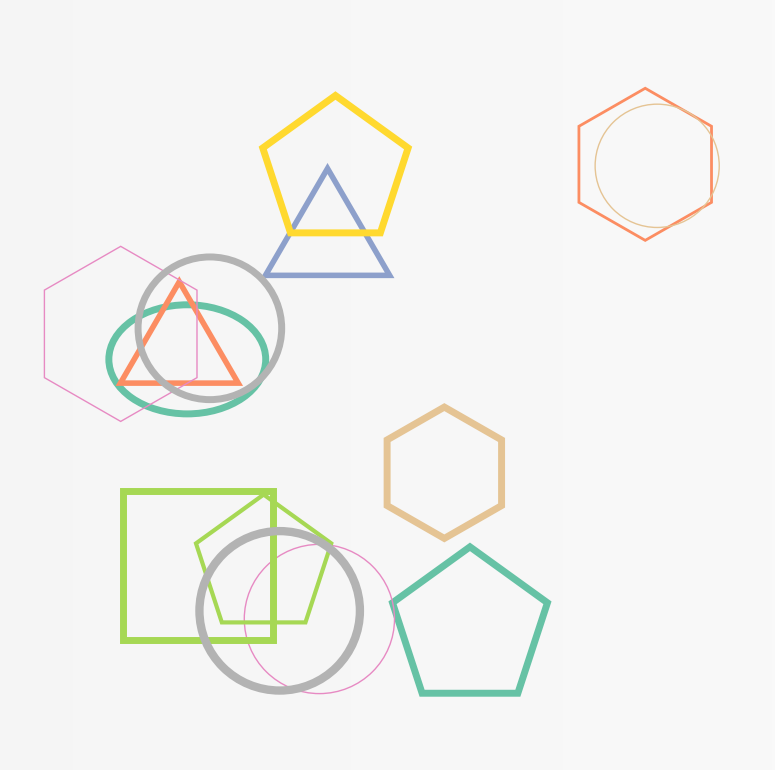[{"shape": "pentagon", "thickness": 2.5, "radius": 0.53, "center": [0.606, 0.185]}, {"shape": "oval", "thickness": 2.5, "radius": 0.51, "center": [0.242, 0.533]}, {"shape": "hexagon", "thickness": 1, "radius": 0.49, "center": [0.833, 0.787]}, {"shape": "triangle", "thickness": 2, "radius": 0.44, "center": [0.231, 0.546]}, {"shape": "triangle", "thickness": 2, "radius": 0.46, "center": [0.423, 0.689]}, {"shape": "circle", "thickness": 0.5, "radius": 0.48, "center": [0.412, 0.196]}, {"shape": "hexagon", "thickness": 0.5, "radius": 0.57, "center": [0.156, 0.566]}, {"shape": "pentagon", "thickness": 1.5, "radius": 0.46, "center": [0.34, 0.266]}, {"shape": "square", "thickness": 2.5, "radius": 0.48, "center": [0.255, 0.266]}, {"shape": "pentagon", "thickness": 2.5, "radius": 0.49, "center": [0.433, 0.777]}, {"shape": "circle", "thickness": 0.5, "radius": 0.4, "center": [0.848, 0.785]}, {"shape": "hexagon", "thickness": 2.5, "radius": 0.43, "center": [0.573, 0.386]}, {"shape": "circle", "thickness": 2.5, "radius": 0.46, "center": [0.271, 0.574]}, {"shape": "circle", "thickness": 3, "radius": 0.52, "center": [0.361, 0.207]}]